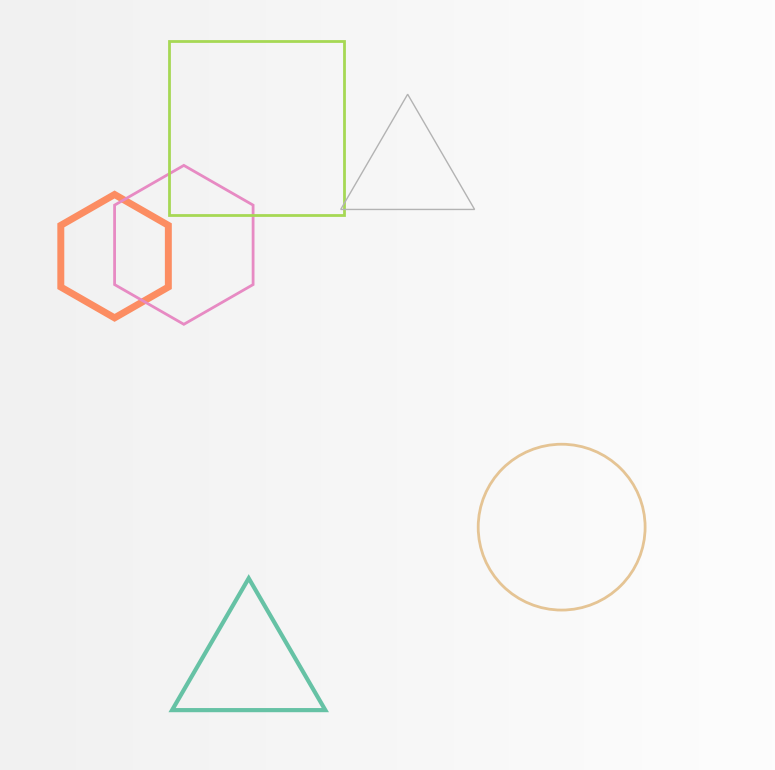[{"shape": "triangle", "thickness": 1.5, "radius": 0.57, "center": [0.321, 0.135]}, {"shape": "hexagon", "thickness": 2.5, "radius": 0.4, "center": [0.148, 0.667]}, {"shape": "hexagon", "thickness": 1, "radius": 0.52, "center": [0.237, 0.682]}, {"shape": "square", "thickness": 1, "radius": 0.56, "center": [0.331, 0.834]}, {"shape": "circle", "thickness": 1, "radius": 0.54, "center": [0.725, 0.315]}, {"shape": "triangle", "thickness": 0.5, "radius": 0.5, "center": [0.526, 0.778]}]